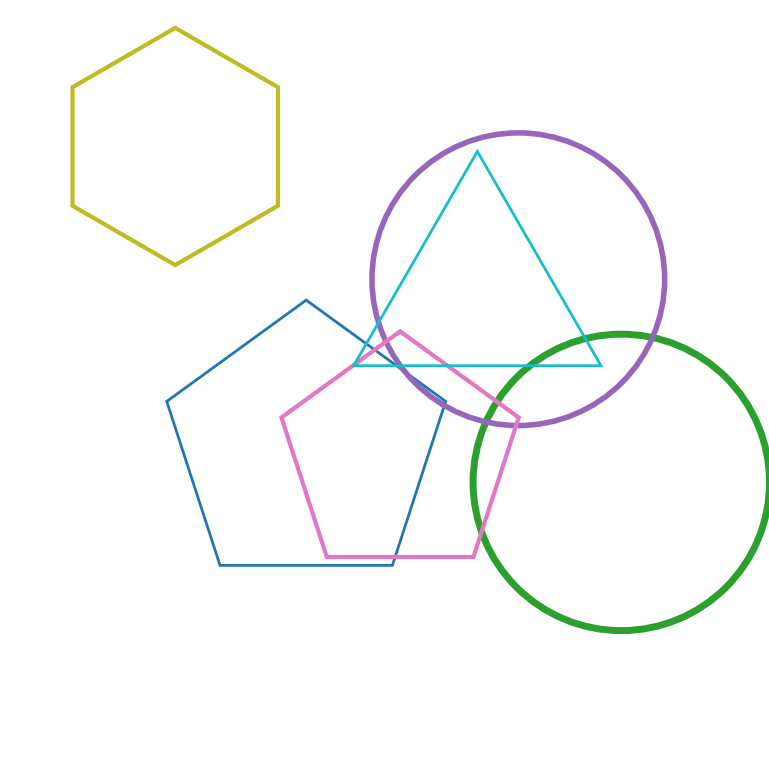[{"shape": "pentagon", "thickness": 1, "radius": 0.95, "center": [0.398, 0.42]}, {"shape": "circle", "thickness": 2.5, "radius": 0.96, "center": [0.807, 0.374]}, {"shape": "circle", "thickness": 2, "radius": 0.95, "center": [0.673, 0.637]}, {"shape": "pentagon", "thickness": 1.5, "radius": 0.81, "center": [0.52, 0.408]}, {"shape": "hexagon", "thickness": 1.5, "radius": 0.77, "center": [0.228, 0.81]}, {"shape": "triangle", "thickness": 1, "radius": 0.93, "center": [0.62, 0.618]}]